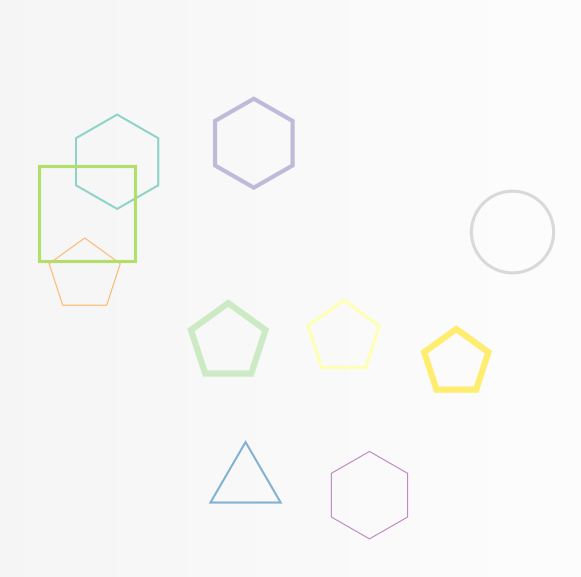[{"shape": "hexagon", "thickness": 1, "radius": 0.41, "center": [0.202, 0.719]}, {"shape": "pentagon", "thickness": 1.5, "radius": 0.32, "center": [0.591, 0.415]}, {"shape": "hexagon", "thickness": 2, "radius": 0.39, "center": [0.437, 0.751]}, {"shape": "triangle", "thickness": 1, "radius": 0.35, "center": [0.422, 0.164]}, {"shape": "pentagon", "thickness": 0.5, "radius": 0.32, "center": [0.146, 0.523]}, {"shape": "square", "thickness": 1.5, "radius": 0.41, "center": [0.15, 0.629]}, {"shape": "circle", "thickness": 1.5, "radius": 0.35, "center": [0.882, 0.597]}, {"shape": "hexagon", "thickness": 0.5, "radius": 0.38, "center": [0.636, 0.142]}, {"shape": "pentagon", "thickness": 3, "radius": 0.34, "center": [0.393, 0.407]}, {"shape": "pentagon", "thickness": 3, "radius": 0.29, "center": [0.785, 0.371]}]